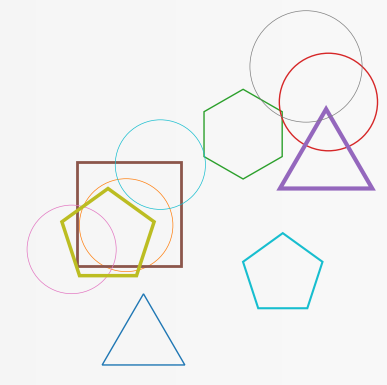[{"shape": "triangle", "thickness": 1, "radius": 0.62, "center": [0.37, 0.114]}, {"shape": "circle", "thickness": 0.5, "radius": 0.6, "center": [0.326, 0.415]}, {"shape": "hexagon", "thickness": 1, "radius": 0.58, "center": [0.627, 0.652]}, {"shape": "circle", "thickness": 1, "radius": 0.63, "center": [0.848, 0.735]}, {"shape": "triangle", "thickness": 3, "radius": 0.69, "center": [0.842, 0.579]}, {"shape": "square", "thickness": 2, "radius": 0.68, "center": [0.333, 0.444]}, {"shape": "circle", "thickness": 0.5, "radius": 0.58, "center": [0.185, 0.352]}, {"shape": "circle", "thickness": 0.5, "radius": 0.72, "center": [0.79, 0.827]}, {"shape": "pentagon", "thickness": 2.5, "radius": 0.63, "center": [0.279, 0.385]}, {"shape": "circle", "thickness": 0.5, "radius": 0.58, "center": [0.414, 0.572]}, {"shape": "pentagon", "thickness": 1.5, "radius": 0.54, "center": [0.73, 0.287]}]